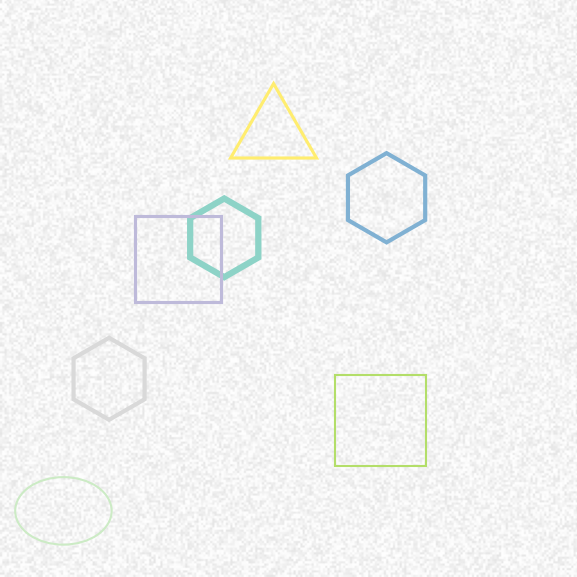[{"shape": "hexagon", "thickness": 3, "radius": 0.34, "center": [0.388, 0.587]}, {"shape": "square", "thickness": 1.5, "radius": 0.37, "center": [0.308, 0.55]}, {"shape": "hexagon", "thickness": 2, "radius": 0.39, "center": [0.669, 0.657]}, {"shape": "square", "thickness": 1, "radius": 0.4, "center": [0.659, 0.271]}, {"shape": "hexagon", "thickness": 2, "radius": 0.35, "center": [0.189, 0.343]}, {"shape": "oval", "thickness": 1, "radius": 0.42, "center": [0.11, 0.114]}, {"shape": "triangle", "thickness": 1.5, "radius": 0.43, "center": [0.474, 0.768]}]